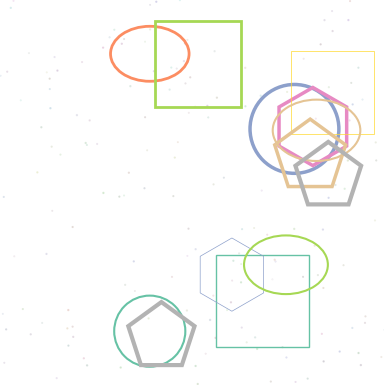[{"shape": "circle", "thickness": 1.5, "radius": 0.46, "center": [0.389, 0.14]}, {"shape": "square", "thickness": 1, "radius": 0.6, "center": [0.682, 0.218]}, {"shape": "oval", "thickness": 2, "radius": 0.51, "center": [0.389, 0.86]}, {"shape": "circle", "thickness": 2.5, "radius": 0.58, "center": [0.765, 0.665]}, {"shape": "hexagon", "thickness": 0.5, "radius": 0.48, "center": [0.602, 0.287]}, {"shape": "hexagon", "thickness": 2.5, "radius": 0.51, "center": [0.813, 0.671]}, {"shape": "oval", "thickness": 1.5, "radius": 0.54, "center": [0.743, 0.312]}, {"shape": "square", "thickness": 2, "radius": 0.56, "center": [0.515, 0.834]}, {"shape": "square", "thickness": 0.5, "radius": 0.54, "center": [0.863, 0.761]}, {"shape": "oval", "thickness": 1.5, "radius": 0.57, "center": [0.822, 0.662]}, {"shape": "pentagon", "thickness": 2.5, "radius": 0.48, "center": [0.806, 0.594]}, {"shape": "pentagon", "thickness": 3, "radius": 0.45, "center": [0.853, 0.542]}, {"shape": "pentagon", "thickness": 3, "radius": 0.45, "center": [0.419, 0.125]}]